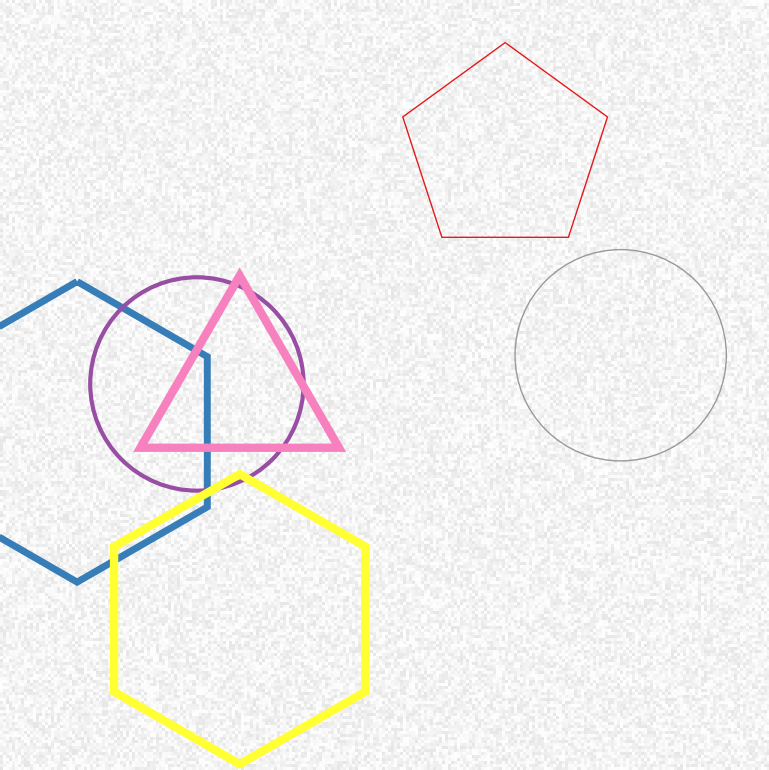[{"shape": "pentagon", "thickness": 0.5, "radius": 0.7, "center": [0.656, 0.805]}, {"shape": "hexagon", "thickness": 2.5, "radius": 0.98, "center": [0.1, 0.439]}, {"shape": "circle", "thickness": 1.5, "radius": 0.69, "center": [0.256, 0.501]}, {"shape": "hexagon", "thickness": 3, "radius": 0.94, "center": [0.311, 0.196]}, {"shape": "triangle", "thickness": 3, "radius": 0.74, "center": [0.311, 0.493]}, {"shape": "circle", "thickness": 0.5, "radius": 0.69, "center": [0.806, 0.539]}]